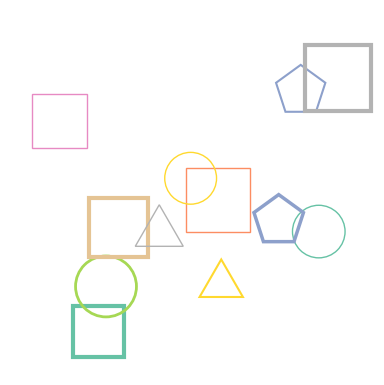[{"shape": "square", "thickness": 3, "radius": 0.33, "center": [0.256, 0.14]}, {"shape": "circle", "thickness": 1, "radius": 0.34, "center": [0.828, 0.399]}, {"shape": "square", "thickness": 1, "radius": 0.41, "center": [0.566, 0.48]}, {"shape": "pentagon", "thickness": 2.5, "radius": 0.34, "center": [0.724, 0.427]}, {"shape": "pentagon", "thickness": 1.5, "radius": 0.34, "center": [0.781, 0.764]}, {"shape": "square", "thickness": 1, "radius": 0.35, "center": [0.155, 0.685]}, {"shape": "circle", "thickness": 2, "radius": 0.4, "center": [0.275, 0.256]}, {"shape": "circle", "thickness": 1, "radius": 0.34, "center": [0.495, 0.537]}, {"shape": "triangle", "thickness": 1.5, "radius": 0.32, "center": [0.575, 0.261]}, {"shape": "square", "thickness": 3, "radius": 0.38, "center": [0.309, 0.408]}, {"shape": "square", "thickness": 3, "radius": 0.43, "center": [0.878, 0.797]}, {"shape": "triangle", "thickness": 1, "radius": 0.36, "center": [0.414, 0.396]}]